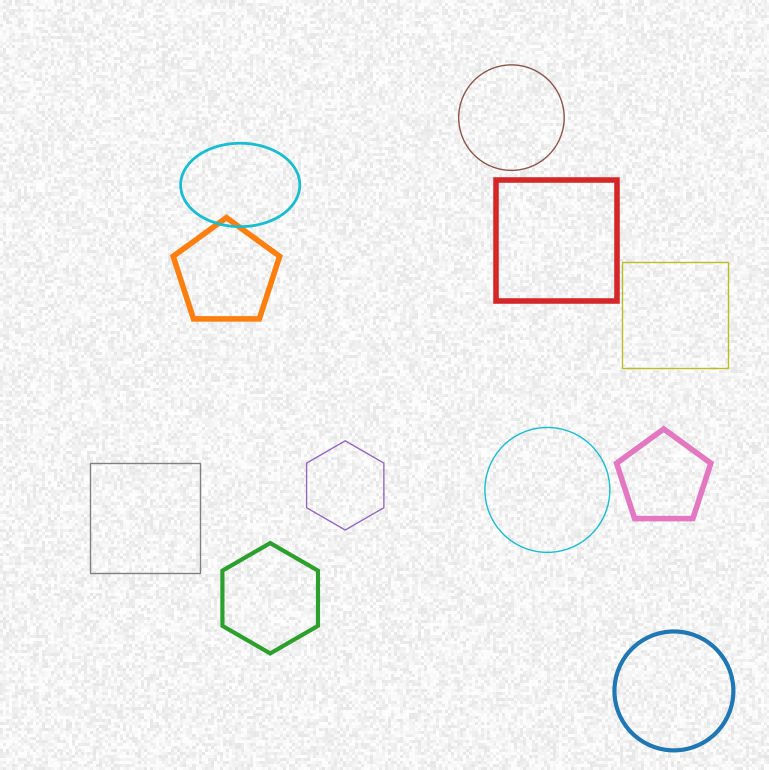[{"shape": "circle", "thickness": 1.5, "radius": 0.39, "center": [0.875, 0.103]}, {"shape": "pentagon", "thickness": 2, "radius": 0.36, "center": [0.294, 0.645]}, {"shape": "hexagon", "thickness": 1.5, "radius": 0.36, "center": [0.351, 0.223]}, {"shape": "square", "thickness": 2, "radius": 0.39, "center": [0.723, 0.687]}, {"shape": "hexagon", "thickness": 0.5, "radius": 0.29, "center": [0.448, 0.37]}, {"shape": "circle", "thickness": 0.5, "radius": 0.34, "center": [0.664, 0.847]}, {"shape": "pentagon", "thickness": 2, "radius": 0.32, "center": [0.862, 0.379]}, {"shape": "square", "thickness": 0.5, "radius": 0.36, "center": [0.189, 0.327]}, {"shape": "square", "thickness": 0.5, "radius": 0.34, "center": [0.877, 0.591]}, {"shape": "circle", "thickness": 0.5, "radius": 0.41, "center": [0.711, 0.364]}, {"shape": "oval", "thickness": 1, "radius": 0.39, "center": [0.312, 0.76]}]